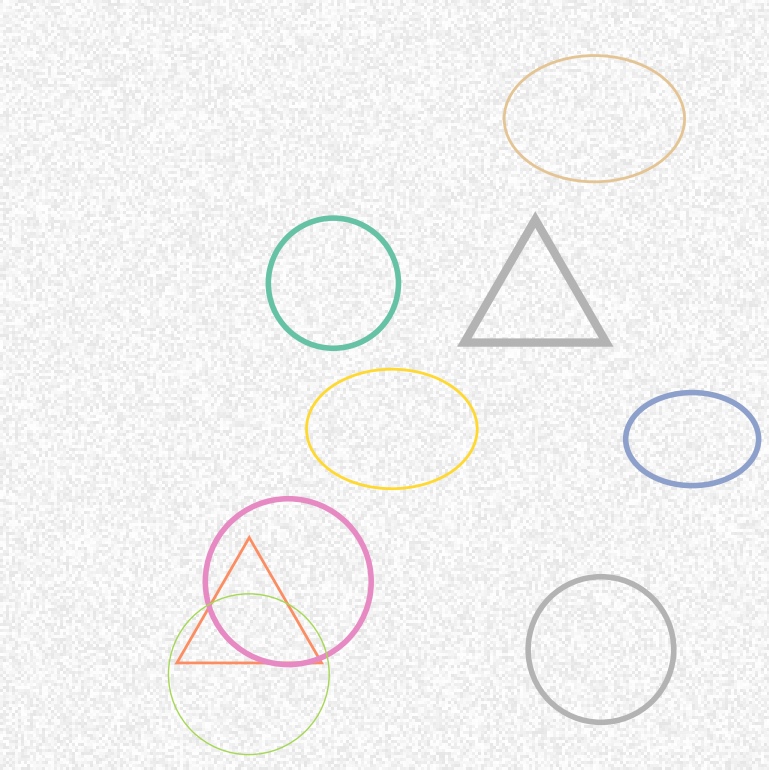[{"shape": "circle", "thickness": 2, "radius": 0.42, "center": [0.433, 0.632]}, {"shape": "triangle", "thickness": 1, "radius": 0.54, "center": [0.324, 0.193]}, {"shape": "oval", "thickness": 2, "radius": 0.43, "center": [0.899, 0.43]}, {"shape": "circle", "thickness": 2, "radius": 0.54, "center": [0.374, 0.245]}, {"shape": "circle", "thickness": 0.5, "radius": 0.52, "center": [0.323, 0.124]}, {"shape": "oval", "thickness": 1, "radius": 0.55, "center": [0.509, 0.443]}, {"shape": "oval", "thickness": 1, "radius": 0.59, "center": [0.772, 0.846]}, {"shape": "triangle", "thickness": 3, "radius": 0.53, "center": [0.695, 0.608]}, {"shape": "circle", "thickness": 2, "radius": 0.47, "center": [0.78, 0.156]}]